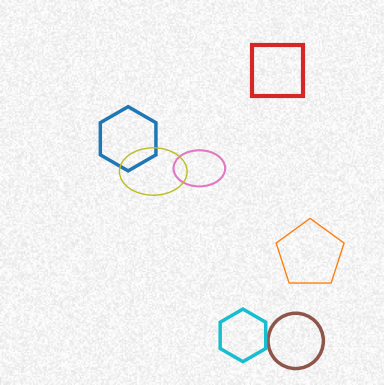[{"shape": "hexagon", "thickness": 2.5, "radius": 0.42, "center": [0.333, 0.64]}, {"shape": "pentagon", "thickness": 1, "radius": 0.46, "center": [0.805, 0.34]}, {"shape": "square", "thickness": 3, "radius": 0.33, "center": [0.721, 0.816]}, {"shape": "circle", "thickness": 2.5, "radius": 0.36, "center": [0.768, 0.115]}, {"shape": "oval", "thickness": 1.5, "radius": 0.34, "center": [0.518, 0.563]}, {"shape": "oval", "thickness": 1, "radius": 0.44, "center": [0.398, 0.555]}, {"shape": "hexagon", "thickness": 2.5, "radius": 0.34, "center": [0.631, 0.129]}]